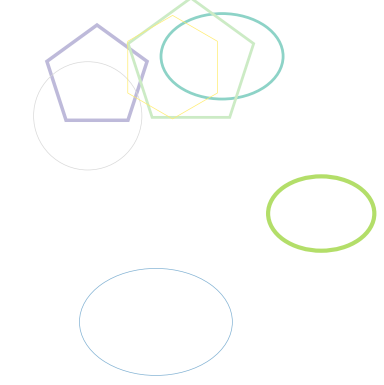[{"shape": "oval", "thickness": 2, "radius": 0.79, "center": [0.577, 0.854]}, {"shape": "pentagon", "thickness": 2.5, "radius": 0.68, "center": [0.252, 0.798]}, {"shape": "oval", "thickness": 0.5, "radius": 0.99, "center": [0.405, 0.164]}, {"shape": "oval", "thickness": 3, "radius": 0.69, "center": [0.834, 0.445]}, {"shape": "circle", "thickness": 0.5, "radius": 0.7, "center": [0.228, 0.699]}, {"shape": "pentagon", "thickness": 2, "radius": 0.86, "center": [0.496, 0.834]}, {"shape": "hexagon", "thickness": 0.5, "radius": 0.67, "center": [0.448, 0.826]}]